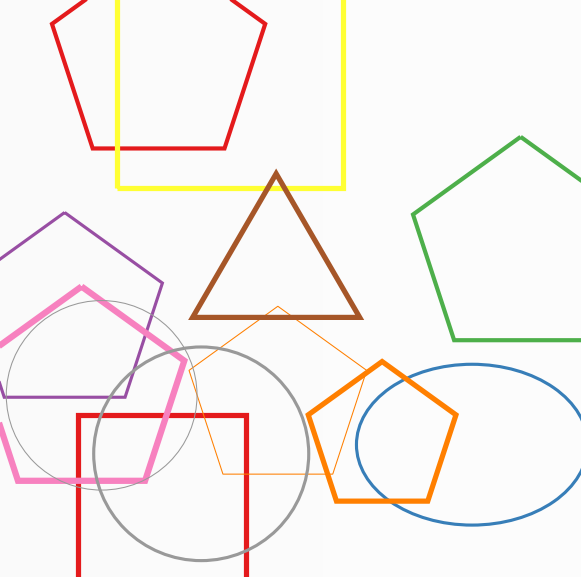[{"shape": "pentagon", "thickness": 2, "radius": 0.96, "center": [0.273, 0.898]}, {"shape": "square", "thickness": 2.5, "radius": 0.72, "center": [0.279, 0.136]}, {"shape": "oval", "thickness": 1.5, "radius": 0.99, "center": [0.812, 0.229]}, {"shape": "pentagon", "thickness": 2, "radius": 0.97, "center": [0.896, 0.568]}, {"shape": "pentagon", "thickness": 1.5, "radius": 0.88, "center": [0.111, 0.454]}, {"shape": "pentagon", "thickness": 2.5, "radius": 0.67, "center": [0.657, 0.239]}, {"shape": "pentagon", "thickness": 0.5, "radius": 0.8, "center": [0.478, 0.308]}, {"shape": "square", "thickness": 2.5, "radius": 0.97, "center": [0.396, 0.868]}, {"shape": "triangle", "thickness": 2.5, "radius": 0.83, "center": [0.475, 0.532]}, {"shape": "pentagon", "thickness": 3, "radius": 0.93, "center": [0.14, 0.317]}, {"shape": "circle", "thickness": 0.5, "radius": 0.82, "center": [0.175, 0.315]}, {"shape": "circle", "thickness": 1.5, "radius": 0.92, "center": [0.346, 0.213]}]